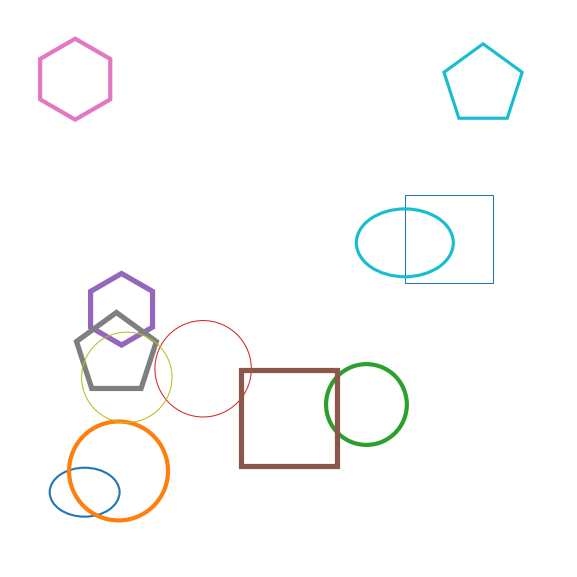[{"shape": "oval", "thickness": 1, "radius": 0.3, "center": [0.147, 0.147]}, {"shape": "square", "thickness": 0.5, "radius": 0.38, "center": [0.778, 0.585]}, {"shape": "circle", "thickness": 2, "radius": 0.43, "center": [0.205, 0.184]}, {"shape": "circle", "thickness": 2, "radius": 0.35, "center": [0.635, 0.299]}, {"shape": "circle", "thickness": 0.5, "radius": 0.42, "center": [0.352, 0.361]}, {"shape": "hexagon", "thickness": 2.5, "radius": 0.31, "center": [0.211, 0.464]}, {"shape": "square", "thickness": 2.5, "radius": 0.42, "center": [0.5, 0.275]}, {"shape": "hexagon", "thickness": 2, "radius": 0.35, "center": [0.13, 0.862]}, {"shape": "pentagon", "thickness": 2.5, "radius": 0.36, "center": [0.202, 0.385]}, {"shape": "circle", "thickness": 0.5, "radius": 0.39, "center": [0.22, 0.346]}, {"shape": "oval", "thickness": 1.5, "radius": 0.42, "center": [0.701, 0.579]}, {"shape": "pentagon", "thickness": 1.5, "radius": 0.36, "center": [0.836, 0.852]}]